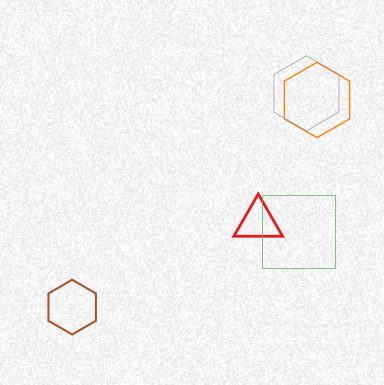[{"shape": "triangle", "thickness": 2, "radius": 0.37, "center": [0.671, 0.423]}, {"shape": "square", "thickness": 0.5, "radius": 0.47, "center": [0.775, 0.4]}, {"shape": "hexagon", "thickness": 1, "radius": 0.49, "center": [0.823, 0.74]}, {"shape": "hexagon", "thickness": 1.5, "radius": 0.36, "center": [0.187, 0.202]}, {"shape": "hexagon", "thickness": 0.5, "radius": 0.49, "center": [0.796, 0.758]}]